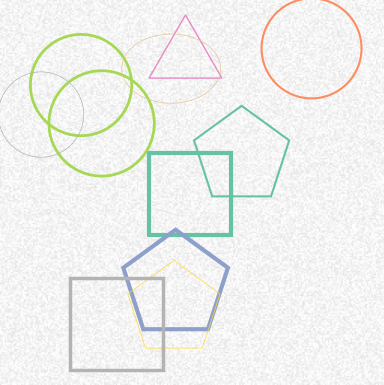[{"shape": "square", "thickness": 3, "radius": 0.53, "center": [0.492, 0.495]}, {"shape": "pentagon", "thickness": 1.5, "radius": 0.65, "center": [0.628, 0.595]}, {"shape": "circle", "thickness": 1.5, "radius": 0.65, "center": [0.809, 0.874]}, {"shape": "pentagon", "thickness": 3, "radius": 0.71, "center": [0.456, 0.26]}, {"shape": "triangle", "thickness": 1, "radius": 0.55, "center": [0.482, 0.852]}, {"shape": "circle", "thickness": 2, "radius": 0.68, "center": [0.264, 0.679]}, {"shape": "circle", "thickness": 2, "radius": 0.66, "center": [0.211, 0.779]}, {"shape": "pentagon", "thickness": 0.5, "radius": 0.63, "center": [0.452, 0.198]}, {"shape": "oval", "thickness": 0.5, "radius": 0.64, "center": [0.445, 0.822]}, {"shape": "square", "thickness": 2.5, "radius": 0.6, "center": [0.302, 0.158]}, {"shape": "circle", "thickness": 0.5, "radius": 0.55, "center": [0.107, 0.702]}]